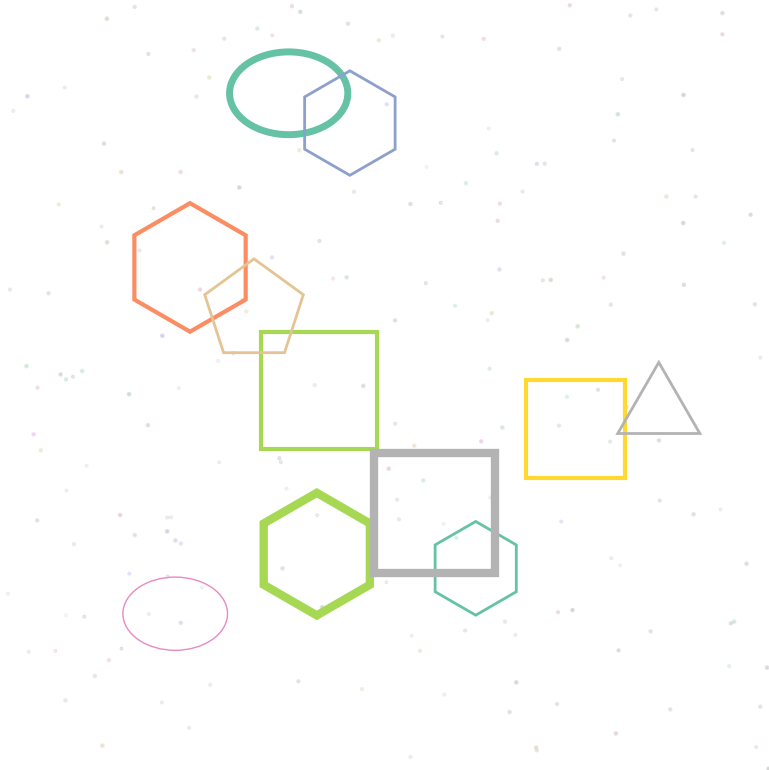[{"shape": "oval", "thickness": 2.5, "radius": 0.38, "center": [0.375, 0.879]}, {"shape": "hexagon", "thickness": 1, "radius": 0.3, "center": [0.618, 0.262]}, {"shape": "hexagon", "thickness": 1.5, "radius": 0.42, "center": [0.247, 0.653]}, {"shape": "hexagon", "thickness": 1, "radius": 0.34, "center": [0.454, 0.84]}, {"shape": "oval", "thickness": 0.5, "radius": 0.34, "center": [0.228, 0.203]}, {"shape": "hexagon", "thickness": 3, "radius": 0.4, "center": [0.411, 0.28]}, {"shape": "square", "thickness": 1.5, "radius": 0.38, "center": [0.414, 0.493]}, {"shape": "square", "thickness": 1.5, "radius": 0.32, "center": [0.747, 0.443]}, {"shape": "pentagon", "thickness": 1, "radius": 0.34, "center": [0.33, 0.596]}, {"shape": "triangle", "thickness": 1, "radius": 0.31, "center": [0.856, 0.468]}, {"shape": "square", "thickness": 3, "radius": 0.39, "center": [0.564, 0.334]}]